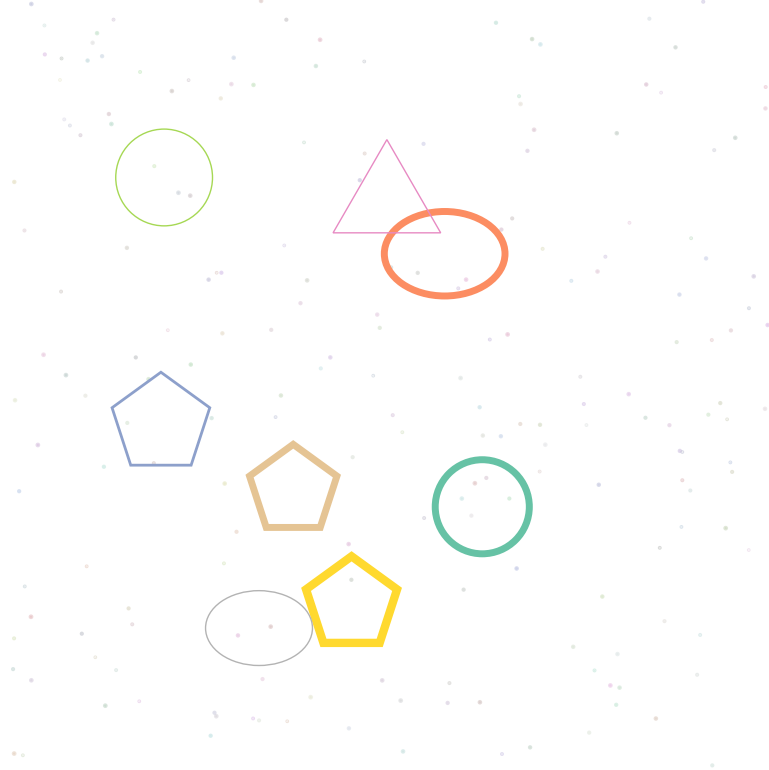[{"shape": "circle", "thickness": 2.5, "radius": 0.31, "center": [0.626, 0.342]}, {"shape": "oval", "thickness": 2.5, "radius": 0.39, "center": [0.577, 0.67]}, {"shape": "pentagon", "thickness": 1, "radius": 0.33, "center": [0.209, 0.45]}, {"shape": "triangle", "thickness": 0.5, "radius": 0.4, "center": [0.502, 0.738]}, {"shape": "circle", "thickness": 0.5, "radius": 0.31, "center": [0.213, 0.77]}, {"shape": "pentagon", "thickness": 3, "radius": 0.31, "center": [0.457, 0.215]}, {"shape": "pentagon", "thickness": 2.5, "radius": 0.3, "center": [0.381, 0.363]}, {"shape": "oval", "thickness": 0.5, "radius": 0.35, "center": [0.336, 0.184]}]